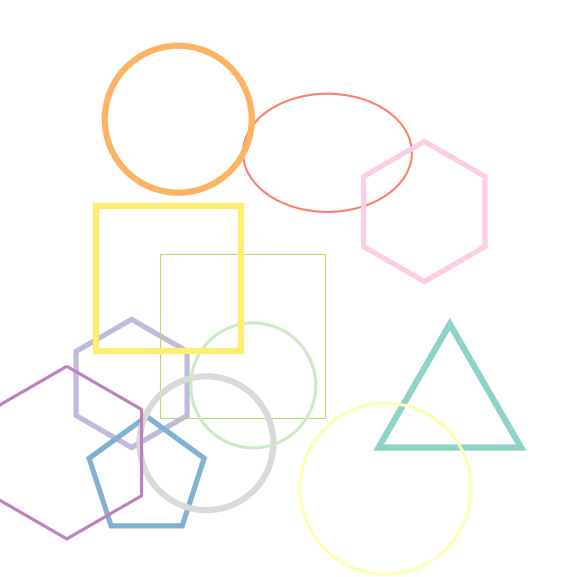[{"shape": "triangle", "thickness": 3, "radius": 0.71, "center": [0.779, 0.295]}, {"shape": "circle", "thickness": 1.5, "radius": 0.74, "center": [0.668, 0.153]}, {"shape": "hexagon", "thickness": 2.5, "radius": 0.56, "center": [0.228, 0.335]}, {"shape": "oval", "thickness": 1, "radius": 0.73, "center": [0.567, 0.735]}, {"shape": "pentagon", "thickness": 2.5, "radius": 0.52, "center": [0.254, 0.173]}, {"shape": "circle", "thickness": 3, "radius": 0.64, "center": [0.309, 0.793]}, {"shape": "square", "thickness": 0.5, "radius": 0.71, "center": [0.42, 0.417]}, {"shape": "hexagon", "thickness": 2.5, "radius": 0.61, "center": [0.735, 0.633]}, {"shape": "circle", "thickness": 3, "radius": 0.58, "center": [0.358, 0.232]}, {"shape": "hexagon", "thickness": 1.5, "radius": 0.75, "center": [0.116, 0.215]}, {"shape": "circle", "thickness": 1.5, "radius": 0.54, "center": [0.439, 0.332]}, {"shape": "square", "thickness": 3, "radius": 0.63, "center": [0.291, 0.518]}]